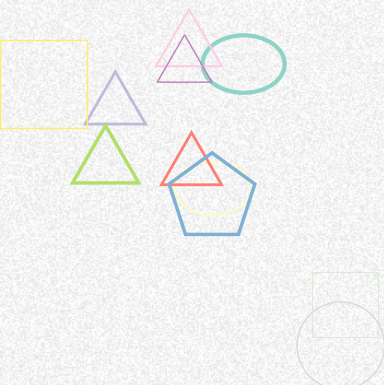[{"shape": "oval", "thickness": 3, "radius": 0.53, "center": [0.633, 0.834]}, {"shape": "oval", "thickness": 1, "radius": 0.49, "center": [0.553, 0.511]}, {"shape": "triangle", "thickness": 2, "radius": 0.45, "center": [0.3, 0.723]}, {"shape": "triangle", "thickness": 2, "radius": 0.45, "center": [0.497, 0.565]}, {"shape": "pentagon", "thickness": 2.5, "radius": 0.59, "center": [0.551, 0.486]}, {"shape": "triangle", "thickness": 2.5, "radius": 0.5, "center": [0.274, 0.575]}, {"shape": "triangle", "thickness": 1.5, "radius": 0.49, "center": [0.491, 0.877]}, {"shape": "circle", "thickness": 1, "radius": 0.57, "center": [0.885, 0.102]}, {"shape": "triangle", "thickness": 1, "radius": 0.41, "center": [0.479, 0.828]}, {"shape": "square", "thickness": 0.5, "radius": 0.42, "center": [0.896, 0.21]}, {"shape": "square", "thickness": 1, "radius": 0.57, "center": [0.113, 0.782]}]